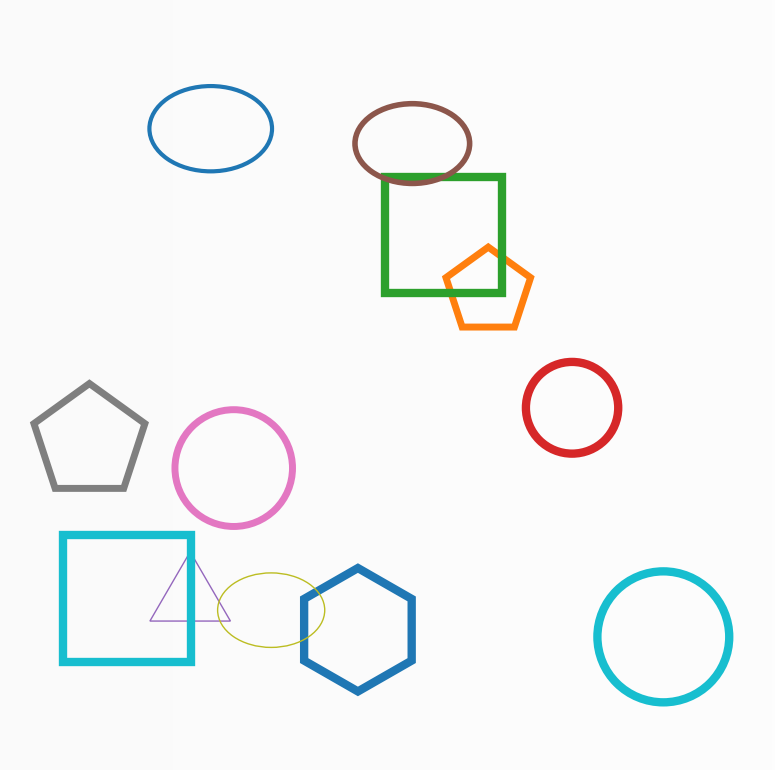[{"shape": "oval", "thickness": 1.5, "radius": 0.4, "center": [0.272, 0.833]}, {"shape": "hexagon", "thickness": 3, "radius": 0.4, "center": [0.462, 0.182]}, {"shape": "pentagon", "thickness": 2.5, "radius": 0.29, "center": [0.63, 0.622]}, {"shape": "square", "thickness": 3, "radius": 0.38, "center": [0.572, 0.695]}, {"shape": "circle", "thickness": 3, "radius": 0.3, "center": [0.738, 0.47]}, {"shape": "triangle", "thickness": 0.5, "radius": 0.3, "center": [0.245, 0.223]}, {"shape": "oval", "thickness": 2, "radius": 0.37, "center": [0.532, 0.814]}, {"shape": "circle", "thickness": 2.5, "radius": 0.38, "center": [0.302, 0.392]}, {"shape": "pentagon", "thickness": 2.5, "radius": 0.38, "center": [0.115, 0.427]}, {"shape": "oval", "thickness": 0.5, "radius": 0.35, "center": [0.35, 0.208]}, {"shape": "circle", "thickness": 3, "radius": 0.43, "center": [0.856, 0.173]}, {"shape": "square", "thickness": 3, "radius": 0.41, "center": [0.164, 0.223]}]